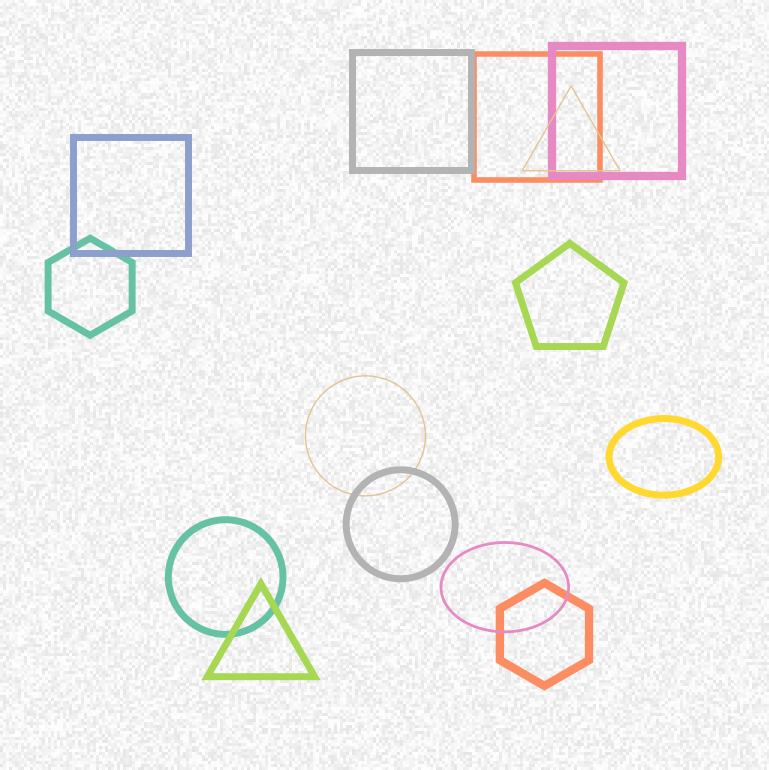[{"shape": "hexagon", "thickness": 2.5, "radius": 0.32, "center": [0.117, 0.628]}, {"shape": "circle", "thickness": 2.5, "radius": 0.37, "center": [0.293, 0.251]}, {"shape": "square", "thickness": 2, "radius": 0.41, "center": [0.698, 0.848]}, {"shape": "hexagon", "thickness": 3, "radius": 0.33, "center": [0.707, 0.176]}, {"shape": "square", "thickness": 2.5, "radius": 0.37, "center": [0.169, 0.747]}, {"shape": "square", "thickness": 3, "radius": 0.42, "center": [0.801, 0.855]}, {"shape": "oval", "thickness": 1, "radius": 0.41, "center": [0.656, 0.237]}, {"shape": "pentagon", "thickness": 2.5, "radius": 0.37, "center": [0.74, 0.61]}, {"shape": "triangle", "thickness": 2.5, "radius": 0.4, "center": [0.339, 0.161]}, {"shape": "oval", "thickness": 2.5, "radius": 0.36, "center": [0.862, 0.407]}, {"shape": "triangle", "thickness": 0.5, "radius": 0.37, "center": [0.742, 0.815]}, {"shape": "circle", "thickness": 0.5, "radius": 0.39, "center": [0.475, 0.434]}, {"shape": "square", "thickness": 2.5, "radius": 0.38, "center": [0.535, 0.856]}, {"shape": "circle", "thickness": 2.5, "radius": 0.35, "center": [0.52, 0.319]}]